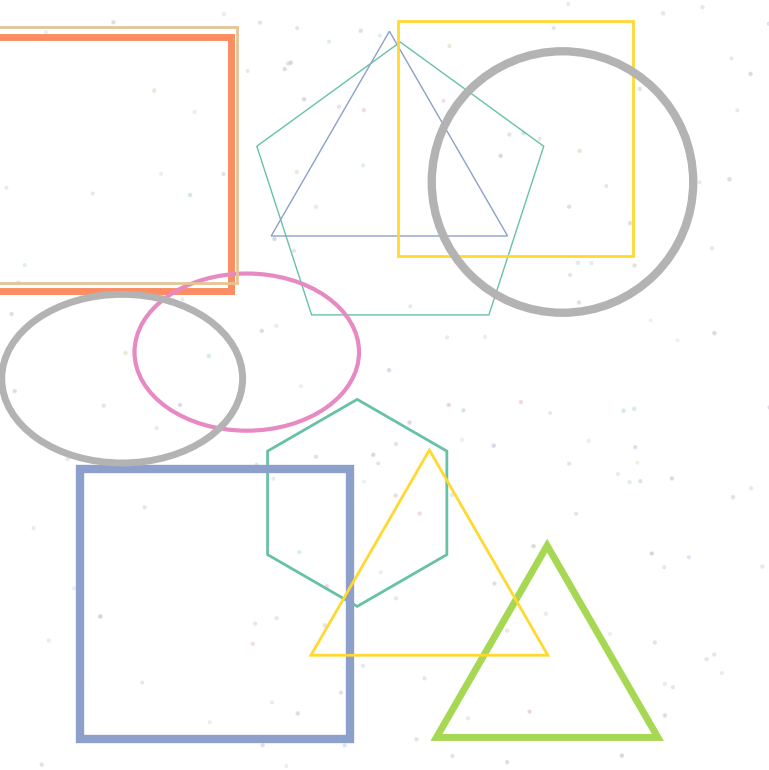[{"shape": "pentagon", "thickness": 0.5, "radius": 0.98, "center": [0.52, 0.75]}, {"shape": "hexagon", "thickness": 1, "radius": 0.67, "center": [0.464, 0.347]}, {"shape": "square", "thickness": 2.5, "radius": 0.82, "center": [0.135, 0.787]}, {"shape": "triangle", "thickness": 0.5, "radius": 0.89, "center": [0.506, 0.782]}, {"shape": "square", "thickness": 3, "radius": 0.88, "center": [0.279, 0.215]}, {"shape": "oval", "thickness": 1.5, "radius": 0.73, "center": [0.32, 0.543]}, {"shape": "triangle", "thickness": 2.5, "radius": 0.83, "center": [0.711, 0.125]}, {"shape": "triangle", "thickness": 1, "radius": 0.89, "center": [0.558, 0.238]}, {"shape": "square", "thickness": 1, "radius": 0.76, "center": [0.67, 0.82]}, {"shape": "square", "thickness": 1, "radius": 0.83, "center": [0.142, 0.799]}, {"shape": "circle", "thickness": 3, "radius": 0.85, "center": [0.73, 0.764]}, {"shape": "oval", "thickness": 2.5, "radius": 0.78, "center": [0.159, 0.508]}]